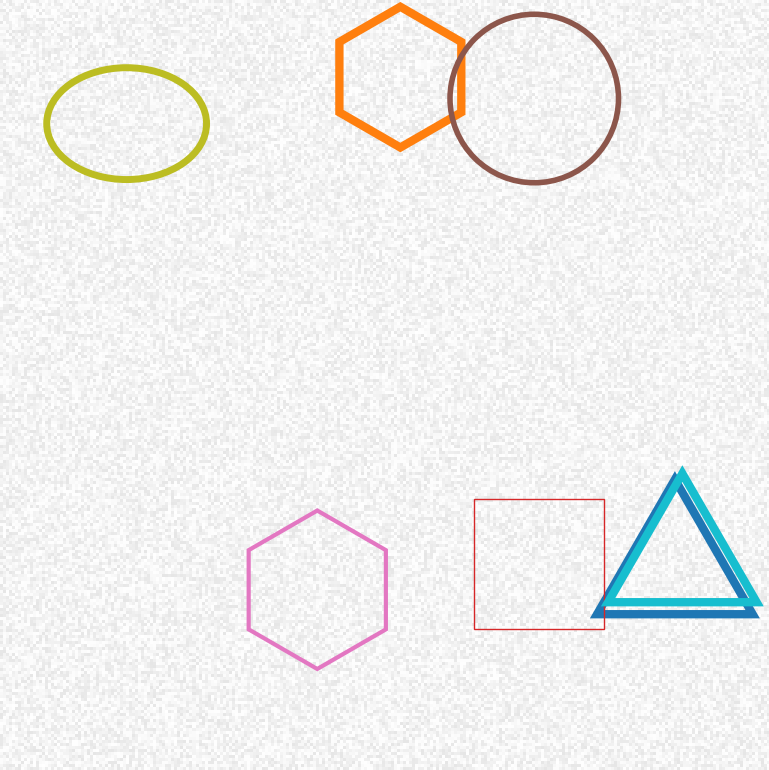[{"shape": "triangle", "thickness": 3, "radius": 0.58, "center": [0.876, 0.261]}, {"shape": "hexagon", "thickness": 3, "radius": 0.46, "center": [0.52, 0.9]}, {"shape": "square", "thickness": 0.5, "radius": 0.42, "center": [0.7, 0.268]}, {"shape": "circle", "thickness": 2, "radius": 0.55, "center": [0.694, 0.872]}, {"shape": "hexagon", "thickness": 1.5, "radius": 0.51, "center": [0.412, 0.234]}, {"shape": "oval", "thickness": 2.5, "radius": 0.52, "center": [0.164, 0.839]}, {"shape": "triangle", "thickness": 3, "radius": 0.56, "center": [0.886, 0.274]}]